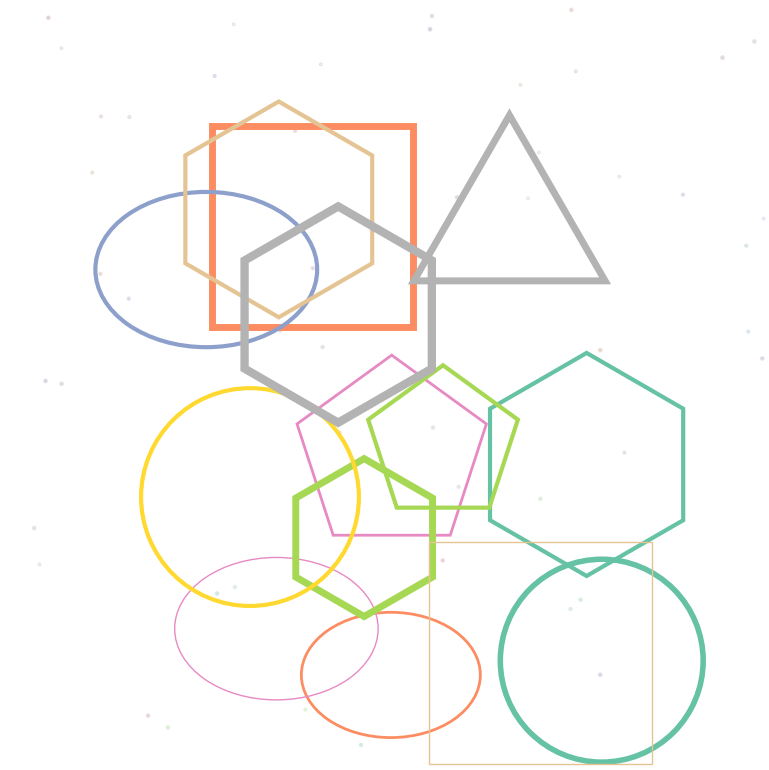[{"shape": "circle", "thickness": 2, "radius": 0.66, "center": [0.781, 0.142]}, {"shape": "hexagon", "thickness": 1.5, "radius": 0.72, "center": [0.762, 0.397]}, {"shape": "square", "thickness": 2.5, "radius": 0.65, "center": [0.406, 0.706]}, {"shape": "oval", "thickness": 1, "radius": 0.58, "center": [0.508, 0.123]}, {"shape": "oval", "thickness": 1.5, "radius": 0.72, "center": [0.268, 0.65]}, {"shape": "oval", "thickness": 0.5, "radius": 0.66, "center": [0.359, 0.184]}, {"shape": "pentagon", "thickness": 1, "radius": 0.65, "center": [0.509, 0.409]}, {"shape": "hexagon", "thickness": 2.5, "radius": 0.51, "center": [0.473, 0.302]}, {"shape": "pentagon", "thickness": 1.5, "radius": 0.51, "center": [0.575, 0.423]}, {"shape": "circle", "thickness": 1.5, "radius": 0.71, "center": [0.325, 0.354]}, {"shape": "square", "thickness": 0.5, "radius": 0.72, "center": [0.702, 0.152]}, {"shape": "hexagon", "thickness": 1.5, "radius": 0.7, "center": [0.362, 0.728]}, {"shape": "hexagon", "thickness": 3, "radius": 0.7, "center": [0.439, 0.592]}, {"shape": "triangle", "thickness": 2.5, "radius": 0.72, "center": [0.662, 0.707]}]